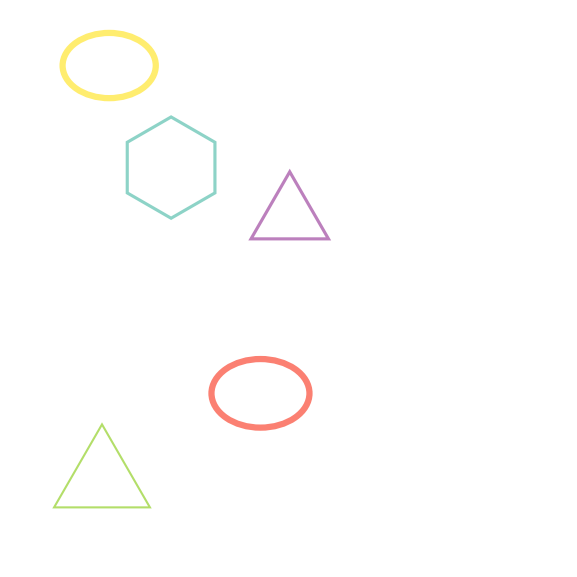[{"shape": "hexagon", "thickness": 1.5, "radius": 0.44, "center": [0.296, 0.709]}, {"shape": "oval", "thickness": 3, "radius": 0.42, "center": [0.451, 0.318]}, {"shape": "triangle", "thickness": 1, "radius": 0.48, "center": [0.177, 0.168]}, {"shape": "triangle", "thickness": 1.5, "radius": 0.39, "center": [0.502, 0.624]}, {"shape": "oval", "thickness": 3, "radius": 0.4, "center": [0.189, 0.886]}]